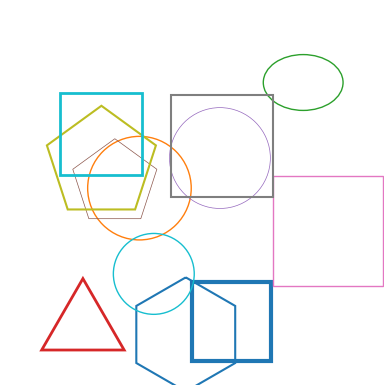[{"shape": "square", "thickness": 3, "radius": 0.51, "center": [0.6, 0.164]}, {"shape": "hexagon", "thickness": 1.5, "radius": 0.74, "center": [0.482, 0.131]}, {"shape": "circle", "thickness": 1, "radius": 0.67, "center": [0.362, 0.511]}, {"shape": "oval", "thickness": 1, "radius": 0.52, "center": [0.787, 0.786]}, {"shape": "triangle", "thickness": 2, "radius": 0.62, "center": [0.215, 0.153]}, {"shape": "circle", "thickness": 0.5, "radius": 0.65, "center": [0.571, 0.589]}, {"shape": "pentagon", "thickness": 0.5, "radius": 0.57, "center": [0.298, 0.525]}, {"shape": "square", "thickness": 1, "radius": 0.71, "center": [0.852, 0.401]}, {"shape": "square", "thickness": 1.5, "radius": 0.66, "center": [0.577, 0.621]}, {"shape": "pentagon", "thickness": 1.5, "radius": 0.74, "center": [0.263, 0.576]}, {"shape": "circle", "thickness": 1, "radius": 0.53, "center": [0.399, 0.289]}, {"shape": "square", "thickness": 2, "radius": 0.53, "center": [0.263, 0.653]}]